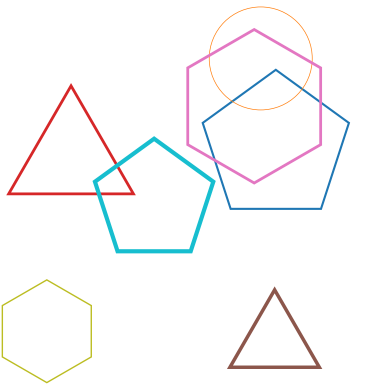[{"shape": "pentagon", "thickness": 1.5, "radius": 1.0, "center": [0.716, 0.619]}, {"shape": "circle", "thickness": 0.5, "radius": 0.67, "center": [0.677, 0.848]}, {"shape": "triangle", "thickness": 2, "radius": 0.94, "center": [0.185, 0.59]}, {"shape": "triangle", "thickness": 2.5, "radius": 0.67, "center": [0.713, 0.113]}, {"shape": "hexagon", "thickness": 2, "radius": 1.0, "center": [0.66, 0.724]}, {"shape": "hexagon", "thickness": 1, "radius": 0.67, "center": [0.122, 0.14]}, {"shape": "pentagon", "thickness": 3, "radius": 0.81, "center": [0.4, 0.478]}]